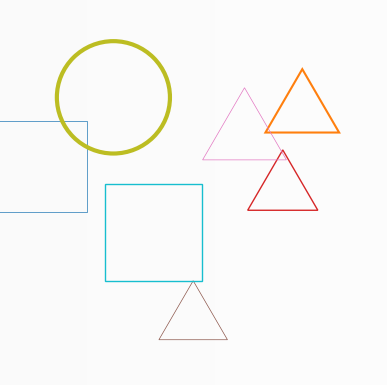[{"shape": "square", "thickness": 0.5, "radius": 0.59, "center": [0.106, 0.567]}, {"shape": "triangle", "thickness": 1.5, "radius": 0.55, "center": [0.78, 0.711]}, {"shape": "triangle", "thickness": 1, "radius": 0.52, "center": [0.73, 0.506]}, {"shape": "triangle", "thickness": 0.5, "radius": 0.51, "center": [0.499, 0.169]}, {"shape": "triangle", "thickness": 0.5, "radius": 0.62, "center": [0.631, 0.647]}, {"shape": "circle", "thickness": 3, "radius": 0.73, "center": [0.293, 0.747]}, {"shape": "square", "thickness": 1, "radius": 0.63, "center": [0.396, 0.396]}]